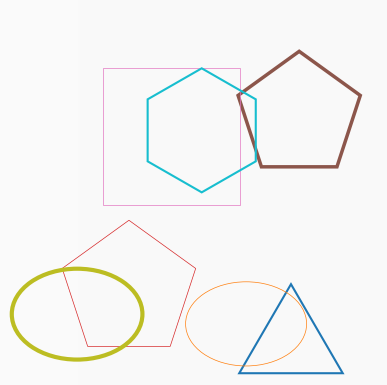[{"shape": "triangle", "thickness": 1.5, "radius": 0.77, "center": [0.751, 0.108]}, {"shape": "oval", "thickness": 0.5, "radius": 0.78, "center": [0.635, 0.159]}, {"shape": "pentagon", "thickness": 0.5, "radius": 0.91, "center": [0.333, 0.247]}, {"shape": "pentagon", "thickness": 2.5, "radius": 0.83, "center": [0.772, 0.701]}, {"shape": "square", "thickness": 0.5, "radius": 0.89, "center": [0.443, 0.645]}, {"shape": "oval", "thickness": 3, "radius": 0.84, "center": [0.199, 0.184]}, {"shape": "hexagon", "thickness": 1.5, "radius": 0.81, "center": [0.521, 0.661]}]